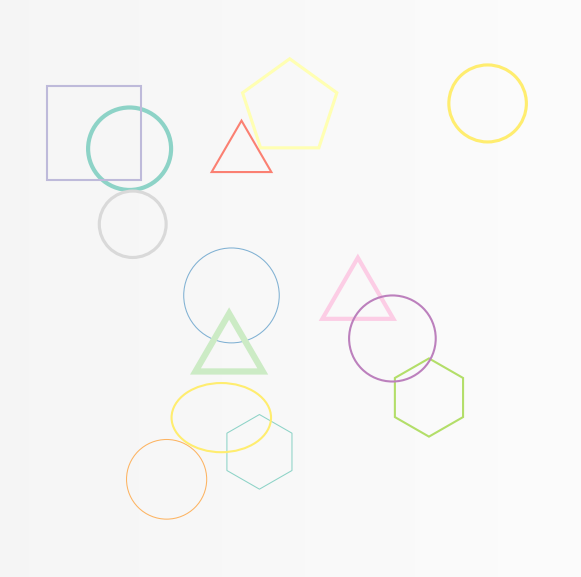[{"shape": "circle", "thickness": 2, "radius": 0.36, "center": [0.223, 0.742]}, {"shape": "hexagon", "thickness": 0.5, "radius": 0.32, "center": [0.446, 0.217]}, {"shape": "pentagon", "thickness": 1.5, "radius": 0.43, "center": [0.498, 0.812]}, {"shape": "square", "thickness": 1, "radius": 0.41, "center": [0.161, 0.769]}, {"shape": "triangle", "thickness": 1, "radius": 0.3, "center": [0.415, 0.731]}, {"shape": "circle", "thickness": 0.5, "radius": 0.41, "center": [0.398, 0.488]}, {"shape": "circle", "thickness": 0.5, "radius": 0.34, "center": [0.287, 0.169]}, {"shape": "hexagon", "thickness": 1, "radius": 0.34, "center": [0.738, 0.311]}, {"shape": "triangle", "thickness": 2, "radius": 0.35, "center": [0.616, 0.482]}, {"shape": "circle", "thickness": 1.5, "radius": 0.29, "center": [0.228, 0.611]}, {"shape": "circle", "thickness": 1, "radius": 0.37, "center": [0.675, 0.413]}, {"shape": "triangle", "thickness": 3, "radius": 0.33, "center": [0.394, 0.389]}, {"shape": "oval", "thickness": 1, "radius": 0.43, "center": [0.381, 0.276]}, {"shape": "circle", "thickness": 1.5, "radius": 0.33, "center": [0.839, 0.82]}]